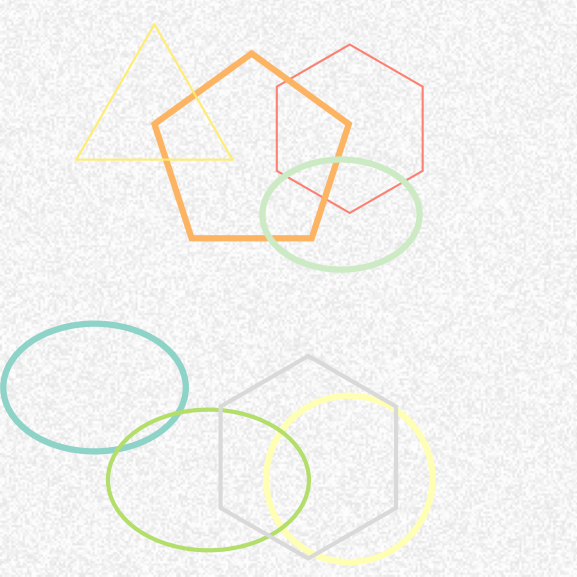[{"shape": "oval", "thickness": 3, "radius": 0.79, "center": [0.164, 0.328]}, {"shape": "circle", "thickness": 3, "radius": 0.72, "center": [0.605, 0.17]}, {"shape": "hexagon", "thickness": 1, "radius": 0.73, "center": [0.606, 0.776]}, {"shape": "pentagon", "thickness": 3, "radius": 0.88, "center": [0.436, 0.73]}, {"shape": "oval", "thickness": 2, "radius": 0.87, "center": [0.361, 0.168]}, {"shape": "hexagon", "thickness": 2, "radius": 0.88, "center": [0.534, 0.207]}, {"shape": "oval", "thickness": 3, "radius": 0.68, "center": [0.59, 0.628]}, {"shape": "triangle", "thickness": 1, "radius": 0.78, "center": [0.267, 0.801]}]